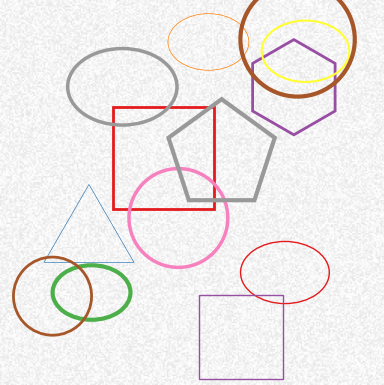[{"shape": "square", "thickness": 2, "radius": 0.66, "center": [0.426, 0.59]}, {"shape": "oval", "thickness": 1, "radius": 0.58, "center": [0.74, 0.292]}, {"shape": "triangle", "thickness": 0.5, "radius": 0.67, "center": [0.231, 0.386]}, {"shape": "oval", "thickness": 3, "radius": 0.51, "center": [0.238, 0.24]}, {"shape": "hexagon", "thickness": 2, "radius": 0.62, "center": [0.763, 0.774]}, {"shape": "square", "thickness": 1, "radius": 0.55, "center": [0.627, 0.125]}, {"shape": "oval", "thickness": 0.5, "radius": 0.53, "center": [0.541, 0.891]}, {"shape": "oval", "thickness": 1.5, "radius": 0.57, "center": [0.794, 0.867]}, {"shape": "circle", "thickness": 2, "radius": 0.51, "center": [0.136, 0.231]}, {"shape": "circle", "thickness": 3, "radius": 0.74, "center": [0.773, 0.898]}, {"shape": "circle", "thickness": 2.5, "radius": 0.64, "center": [0.463, 0.434]}, {"shape": "oval", "thickness": 2.5, "radius": 0.71, "center": [0.318, 0.775]}, {"shape": "pentagon", "thickness": 3, "radius": 0.73, "center": [0.576, 0.597]}]